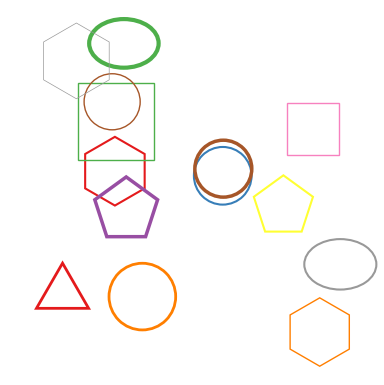[{"shape": "hexagon", "thickness": 1.5, "radius": 0.45, "center": [0.298, 0.555]}, {"shape": "triangle", "thickness": 2, "radius": 0.39, "center": [0.162, 0.238]}, {"shape": "circle", "thickness": 1.5, "radius": 0.37, "center": [0.579, 0.543]}, {"shape": "oval", "thickness": 3, "radius": 0.45, "center": [0.322, 0.887]}, {"shape": "square", "thickness": 1, "radius": 0.5, "center": [0.301, 0.684]}, {"shape": "pentagon", "thickness": 2.5, "radius": 0.43, "center": [0.328, 0.455]}, {"shape": "hexagon", "thickness": 1, "radius": 0.44, "center": [0.83, 0.138]}, {"shape": "circle", "thickness": 2, "radius": 0.43, "center": [0.37, 0.23]}, {"shape": "pentagon", "thickness": 1.5, "radius": 0.4, "center": [0.736, 0.464]}, {"shape": "circle", "thickness": 2.5, "radius": 0.37, "center": [0.58, 0.562]}, {"shape": "circle", "thickness": 1, "radius": 0.36, "center": [0.291, 0.736]}, {"shape": "square", "thickness": 1, "radius": 0.34, "center": [0.813, 0.666]}, {"shape": "hexagon", "thickness": 0.5, "radius": 0.49, "center": [0.198, 0.842]}, {"shape": "oval", "thickness": 1.5, "radius": 0.47, "center": [0.884, 0.313]}]